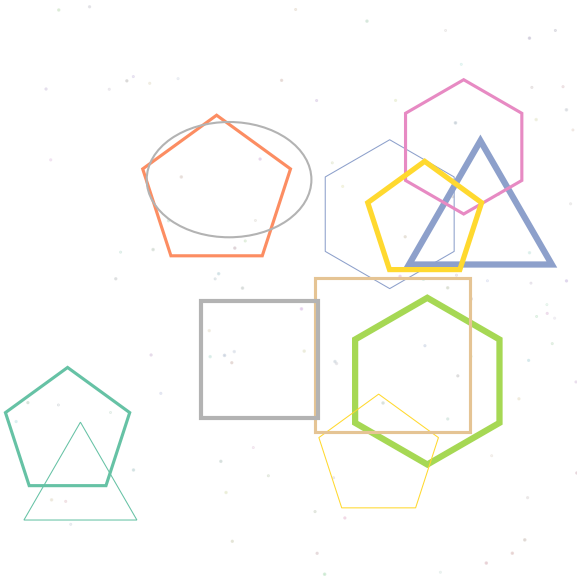[{"shape": "pentagon", "thickness": 1.5, "radius": 0.57, "center": [0.117, 0.25]}, {"shape": "triangle", "thickness": 0.5, "radius": 0.56, "center": [0.139, 0.155]}, {"shape": "pentagon", "thickness": 1.5, "radius": 0.67, "center": [0.375, 0.665]}, {"shape": "triangle", "thickness": 3, "radius": 0.71, "center": [0.832, 0.613]}, {"shape": "hexagon", "thickness": 0.5, "radius": 0.64, "center": [0.675, 0.628]}, {"shape": "hexagon", "thickness": 1.5, "radius": 0.58, "center": [0.803, 0.745]}, {"shape": "hexagon", "thickness": 3, "radius": 0.72, "center": [0.74, 0.339]}, {"shape": "pentagon", "thickness": 2.5, "radius": 0.52, "center": [0.735, 0.616]}, {"shape": "pentagon", "thickness": 0.5, "radius": 0.54, "center": [0.656, 0.208]}, {"shape": "square", "thickness": 1.5, "radius": 0.67, "center": [0.679, 0.384]}, {"shape": "oval", "thickness": 1, "radius": 0.71, "center": [0.397, 0.688]}, {"shape": "square", "thickness": 2, "radius": 0.51, "center": [0.449, 0.376]}]